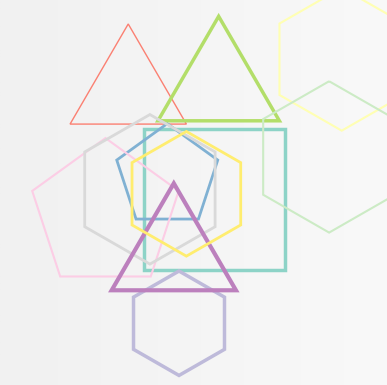[{"shape": "square", "thickness": 2.5, "radius": 0.91, "center": [0.554, 0.481]}, {"shape": "hexagon", "thickness": 1.5, "radius": 0.93, "center": [0.882, 0.846]}, {"shape": "hexagon", "thickness": 2.5, "radius": 0.68, "center": [0.462, 0.16]}, {"shape": "triangle", "thickness": 1, "radius": 0.87, "center": [0.331, 0.764]}, {"shape": "pentagon", "thickness": 2, "radius": 0.69, "center": [0.432, 0.542]}, {"shape": "triangle", "thickness": 2.5, "radius": 0.9, "center": [0.564, 0.777]}, {"shape": "pentagon", "thickness": 1.5, "radius": 0.99, "center": [0.272, 0.443]}, {"shape": "hexagon", "thickness": 2, "radius": 0.97, "center": [0.387, 0.508]}, {"shape": "triangle", "thickness": 3, "radius": 0.93, "center": [0.449, 0.339]}, {"shape": "hexagon", "thickness": 1.5, "radius": 0.98, "center": [0.849, 0.592]}, {"shape": "hexagon", "thickness": 2, "radius": 0.81, "center": [0.481, 0.497]}]